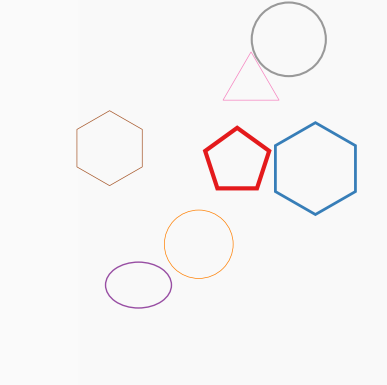[{"shape": "pentagon", "thickness": 3, "radius": 0.43, "center": [0.612, 0.581]}, {"shape": "hexagon", "thickness": 2, "radius": 0.6, "center": [0.814, 0.562]}, {"shape": "oval", "thickness": 1, "radius": 0.43, "center": [0.357, 0.26]}, {"shape": "circle", "thickness": 0.5, "radius": 0.44, "center": [0.513, 0.366]}, {"shape": "hexagon", "thickness": 0.5, "radius": 0.49, "center": [0.283, 0.615]}, {"shape": "triangle", "thickness": 0.5, "radius": 0.42, "center": [0.648, 0.782]}, {"shape": "circle", "thickness": 1.5, "radius": 0.48, "center": [0.745, 0.898]}]